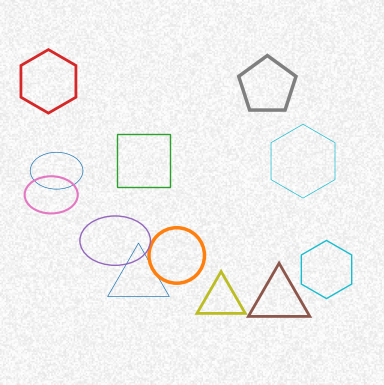[{"shape": "triangle", "thickness": 0.5, "radius": 0.46, "center": [0.36, 0.276]}, {"shape": "oval", "thickness": 0.5, "radius": 0.34, "center": [0.147, 0.557]}, {"shape": "circle", "thickness": 2.5, "radius": 0.36, "center": [0.459, 0.336]}, {"shape": "square", "thickness": 1, "radius": 0.34, "center": [0.372, 0.584]}, {"shape": "hexagon", "thickness": 2, "radius": 0.41, "center": [0.126, 0.789]}, {"shape": "oval", "thickness": 1, "radius": 0.46, "center": [0.299, 0.375]}, {"shape": "triangle", "thickness": 2, "radius": 0.46, "center": [0.725, 0.224]}, {"shape": "oval", "thickness": 1.5, "radius": 0.34, "center": [0.133, 0.494]}, {"shape": "pentagon", "thickness": 2.5, "radius": 0.39, "center": [0.694, 0.777]}, {"shape": "triangle", "thickness": 2, "radius": 0.36, "center": [0.574, 0.222]}, {"shape": "hexagon", "thickness": 0.5, "radius": 0.48, "center": [0.787, 0.581]}, {"shape": "hexagon", "thickness": 1, "radius": 0.38, "center": [0.848, 0.3]}]